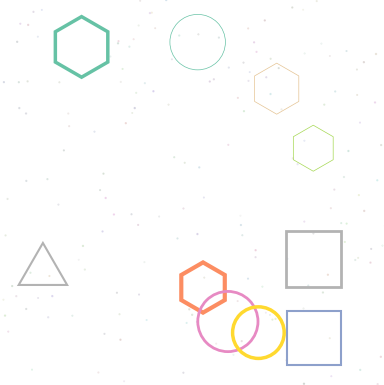[{"shape": "hexagon", "thickness": 2.5, "radius": 0.39, "center": [0.212, 0.878]}, {"shape": "circle", "thickness": 0.5, "radius": 0.36, "center": [0.513, 0.891]}, {"shape": "hexagon", "thickness": 3, "radius": 0.33, "center": [0.527, 0.253]}, {"shape": "square", "thickness": 1.5, "radius": 0.35, "center": [0.815, 0.122]}, {"shape": "circle", "thickness": 2, "radius": 0.39, "center": [0.592, 0.165]}, {"shape": "hexagon", "thickness": 0.5, "radius": 0.3, "center": [0.814, 0.615]}, {"shape": "circle", "thickness": 2.5, "radius": 0.34, "center": [0.671, 0.136]}, {"shape": "hexagon", "thickness": 0.5, "radius": 0.33, "center": [0.719, 0.77]}, {"shape": "square", "thickness": 2, "radius": 0.36, "center": [0.814, 0.327]}, {"shape": "triangle", "thickness": 1.5, "radius": 0.36, "center": [0.111, 0.296]}]